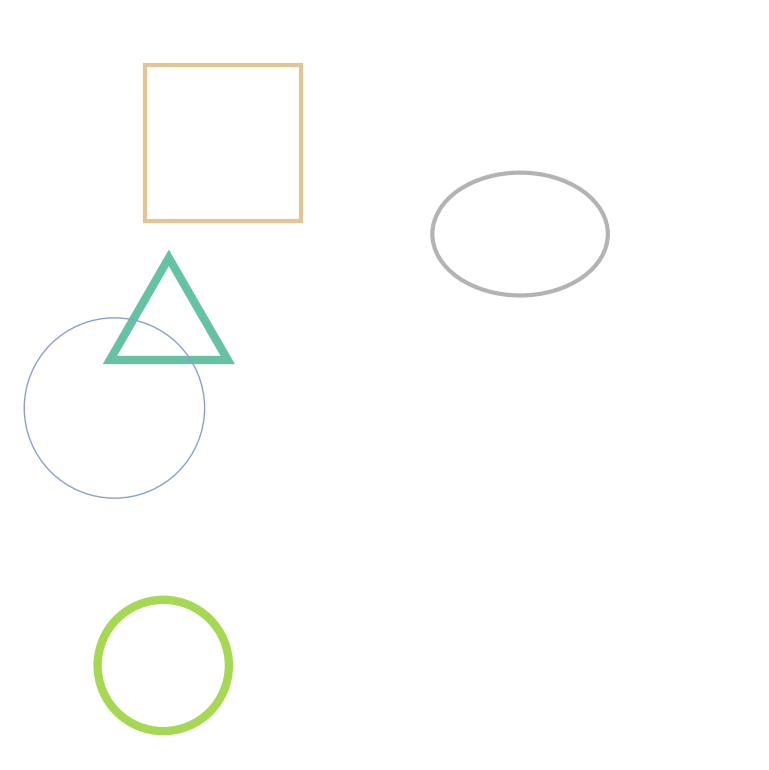[{"shape": "triangle", "thickness": 3, "radius": 0.44, "center": [0.219, 0.577]}, {"shape": "circle", "thickness": 0.5, "radius": 0.59, "center": [0.149, 0.47]}, {"shape": "circle", "thickness": 3, "radius": 0.43, "center": [0.212, 0.136]}, {"shape": "square", "thickness": 1.5, "radius": 0.51, "center": [0.29, 0.815]}, {"shape": "oval", "thickness": 1.5, "radius": 0.57, "center": [0.675, 0.696]}]